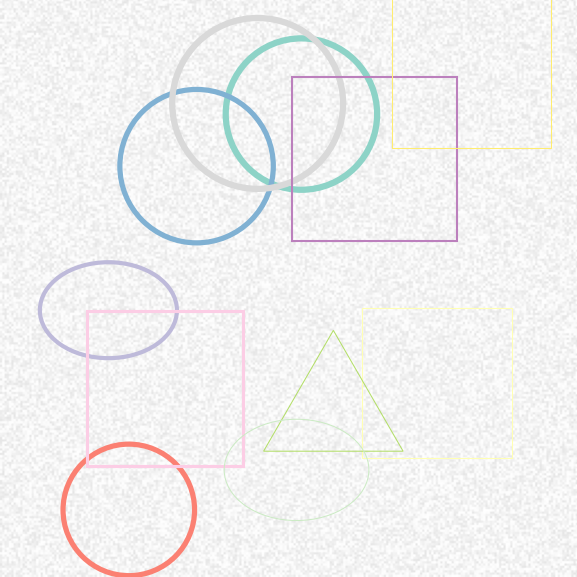[{"shape": "circle", "thickness": 3, "radius": 0.66, "center": [0.522, 0.802]}, {"shape": "square", "thickness": 0.5, "radius": 0.65, "center": [0.756, 0.335]}, {"shape": "oval", "thickness": 2, "radius": 0.59, "center": [0.188, 0.462]}, {"shape": "circle", "thickness": 2.5, "radius": 0.57, "center": [0.223, 0.116]}, {"shape": "circle", "thickness": 2.5, "radius": 0.66, "center": [0.34, 0.711]}, {"shape": "triangle", "thickness": 0.5, "radius": 0.7, "center": [0.577, 0.288]}, {"shape": "square", "thickness": 1.5, "radius": 0.67, "center": [0.286, 0.327]}, {"shape": "circle", "thickness": 3, "radius": 0.74, "center": [0.446, 0.82]}, {"shape": "square", "thickness": 1, "radius": 0.71, "center": [0.649, 0.724]}, {"shape": "oval", "thickness": 0.5, "radius": 0.63, "center": [0.513, 0.185]}, {"shape": "square", "thickness": 0.5, "radius": 0.69, "center": [0.817, 0.881]}]